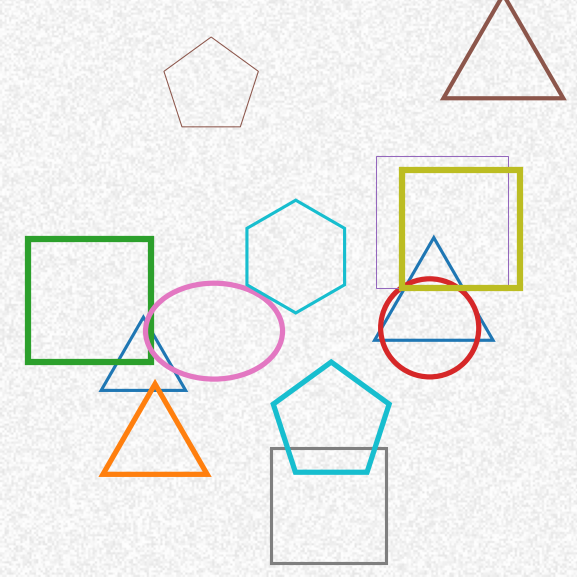[{"shape": "triangle", "thickness": 1.5, "radius": 0.59, "center": [0.751, 0.469]}, {"shape": "triangle", "thickness": 1.5, "radius": 0.42, "center": [0.248, 0.365]}, {"shape": "triangle", "thickness": 2.5, "radius": 0.52, "center": [0.268, 0.23]}, {"shape": "square", "thickness": 3, "radius": 0.53, "center": [0.155, 0.478]}, {"shape": "circle", "thickness": 2.5, "radius": 0.42, "center": [0.744, 0.431]}, {"shape": "square", "thickness": 0.5, "radius": 0.57, "center": [0.766, 0.615]}, {"shape": "pentagon", "thickness": 0.5, "radius": 0.43, "center": [0.366, 0.849]}, {"shape": "triangle", "thickness": 2, "radius": 0.6, "center": [0.872, 0.889]}, {"shape": "oval", "thickness": 2.5, "radius": 0.59, "center": [0.371, 0.426]}, {"shape": "square", "thickness": 1.5, "radius": 0.5, "center": [0.569, 0.123]}, {"shape": "square", "thickness": 3, "radius": 0.51, "center": [0.798, 0.602]}, {"shape": "hexagon", "thickness": 1.5, "radius": 0.49, "center": [0.512, 0.555]}, {"shape": "pentagon", "thickness": 2.5, "radius": 0.53, "center": [0.574, 0.267]}]